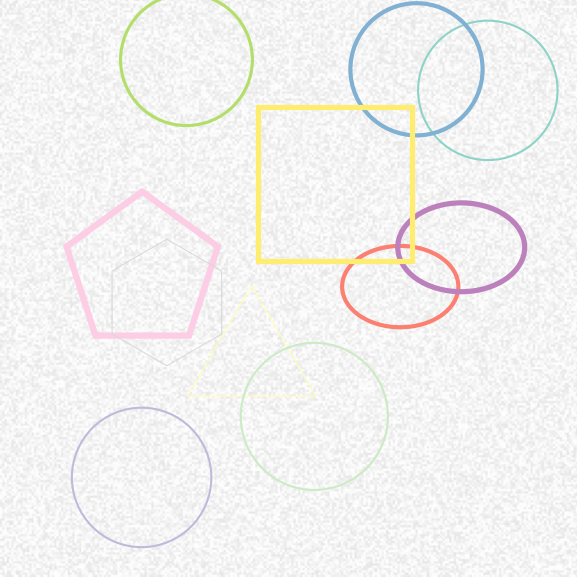[{"shape": "circle", "thickness": 1, "radius": 0.6, "center": [0.845, 0.843]}, {"shape": "triangle", "thickness": 0.5, "radius": 0.64, "center": [0.436, 0.377]}, {"shape": "circle", "thickness": 1, "radius": 0.6, "center": [0.245, 0.172]}, {"shape": "oval", "thickness": 2, "radius": 0.5, "center": [0.693, 0.503]}, {"shape": "circle", "thickness": 2, "radius": 0.57, "center": [0.721, 0.879]}, {"shape": "circle", "thickness": 1.5, "radius": 0.57, "center": [0.323, 0.896]}, {"shape": "pentagon", "thickness": 3, "radius": 0.69, "center": [0.246, 0.53]}, {"shape": "hexagon", "thickness": 0.5, "radius": 0.55, "center": [0.289, 0.475]}, {"shape": "oval", "thickness": 2.5, "radius": 0.55, "center": [0.799, 0.571]}, {"shape": "circle", "thickness": 1, "radius": 0.64, "center": [0.544, 0.278]}, {"shape": "square", "thickness": 2.5, "radius": 0.67, "center": [0.581, 0.68]}]